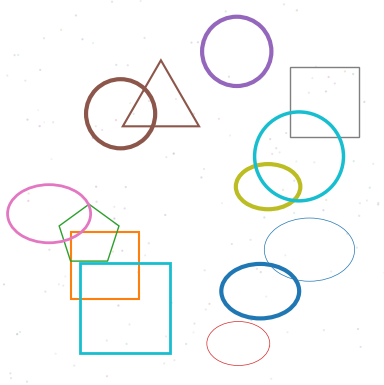[{"shape": "oval", "thickness": 0.5, "radius": 0.59, "center": [0.804, 0.352]}, {"shape": "oval", "thickness": 3, "radius": 0.51, "center": [0.676, 0.244]}, {"shape": "square", "thickness": 1.5, "radius": 0.44, "center": [0.273, 0.311]}, {"shape": "pentagon", "thickness": 1, "radius": 0.41, "center": [0.231, 0.388]}, {"shape": "oval", "thickness": 0.5, "radius": 0.41, "center": [0.619, 0.108]}, {"shape": "circle", "thickness": 3, "radius": 0.45, "center": [0.615, 0.867]}, {"shape": "triangle", "thickness": 1.5, "radius": 0.57, "center": [0.418, 0.729]}, {"shape": "circle", "thickness": 3, "radius": 0.45, "center": [0.313, 0.705]}, {"shape": "oval", "thickness": 2, "radius": 0.54, "center": [0.128, 0.445]}, {"shape": "square", "thickness": 1, "radius": 0.45, "center": [0.843, 0.734]}, {"shape": "oval", "thickness": 3, "radius": 0.42, "center": [0.696, 0.515]}, {"shape": "circle", "thickness": 2.5, "radius": 0.58, "center": [0.777, 0.594]}, {"shape": "square", "thickness": 2, "radius": 0.59, "center": [0.325, 0.2]}]